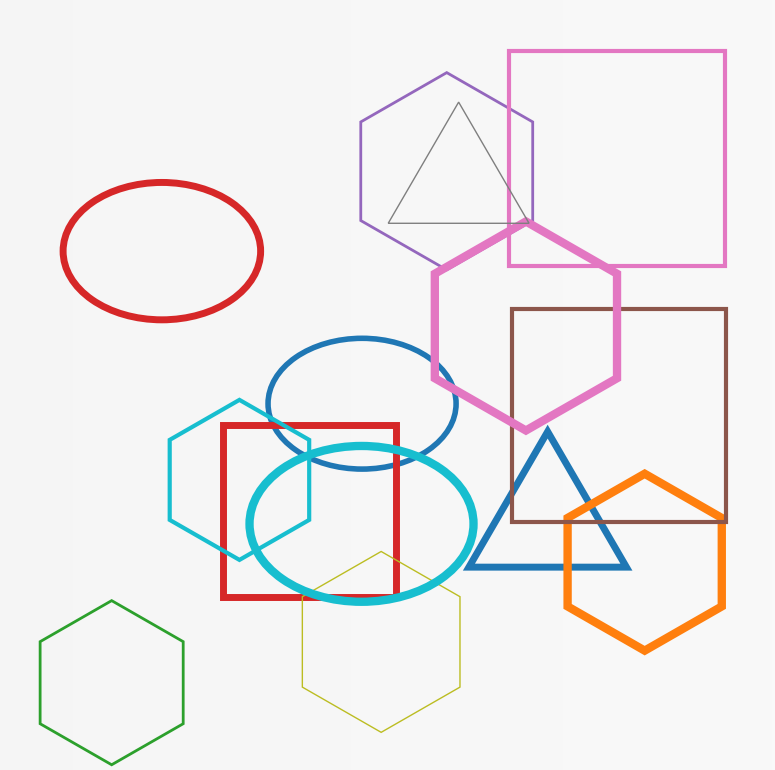[{"shape": "triangle", "thickness": 2.5, "radius": 0.59, "center": [0.707, 0.322]}, {"shape": "oval", "thickness": 2, "radius": 0.61, "center": [0.467, 0.476]}, {"shape": "hexagon", "thickness": 3, "radius": 0.57, "center": [0.832, 0.27]}, {"shape": "hexagon", "thickness": 1, "radius": 0.53, "center": [0.144, 0.113]}, {"shape": "square", "thickness": 2.5, "radius": 0.56, "center": [0.4, 0.337]}, {"shape": "oval", "thickness": 2.5, "radius": 0.64, "center": [0.209, 0.674]}, {"shape": "hexagon", "thickness": 1, "radius": 0.64, "center": [0.576, 0.778]}, {"shape": "square", "thickness": 1.5, "radius": 0.69, "center": [0.798, 0.461]}, {"shape": "hexagon", "thickness": 3, "radius": 0.68, "center": [0.679, 0.577]}, {"shape": "square", "thickness": 1.5, "radius": 0.7, "center": [0.796, 0.794]}, {"shape": "triangle", "thickness": 0.5, "radius": 0.52, "center": [0.592, 0.762]}, {"shape": "hexagon", "thickness": 0.5, "radius": 0.59, "center": [0.492, 0.166]}, {"shape": "oval", "thickness": 3, "radius": 0.72, "center": [0.466, 0.32]}, {"shape": "hexagon", "thickness": 1.5, "radius": 0.52, "center": [0.309, 0.377]}]